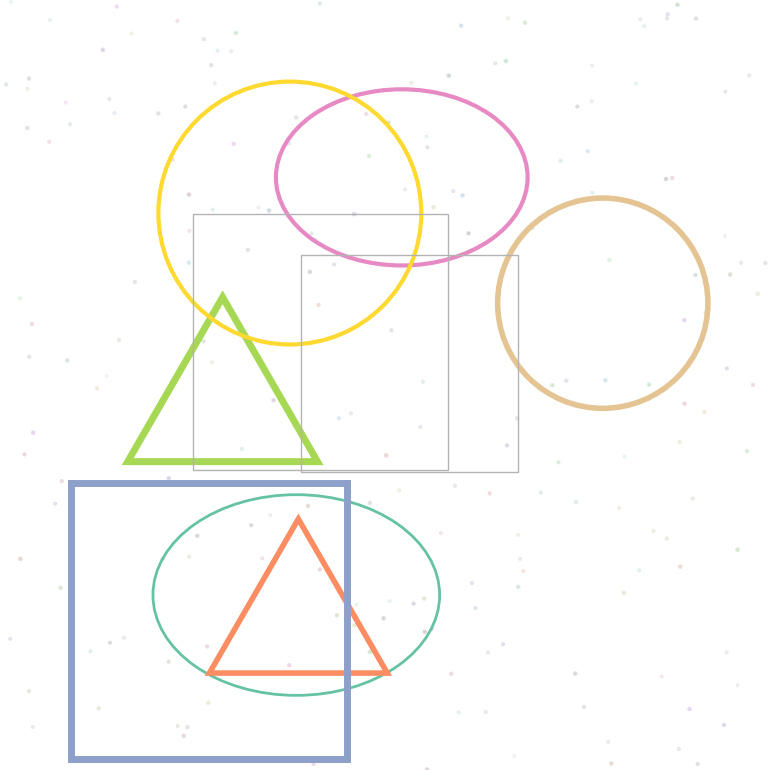[{"shape": "oval", "thickness": 1, "radius": 0.93, "center": [0.385, 0.227]}, {"shape": "triangle", "thickness": 2, "radius": 0.67, "center": [0.387, 0.193]}, {"shape": "square", "thickness": 2.5, "radius": 0.9, "center": [0.271, 0.194]}, {"shape": "oval", "thickness": 1.5, "radius": 0.82, "center": [0.522, 0.77]}, {"shape": "triangle", "thickness": 2.5, "radius": 0.71, "center": [0.289, 0.472]}, {"shape": "circle", "thickness": 1.5, "radius": 0.85, "center": [0.376, 0.723]}, {"shape": "circle", "thickness": 2, "radius": 0.68, "center": [0.783, 0.606]}, {"shape": "square", "thickness": 0.5, "radius": 0.7, "center": [0.532, 0.528]}, {"shape": "square", "thickness": 0.5, "radius": 0.83, "center": [0.416, 0.556]}]